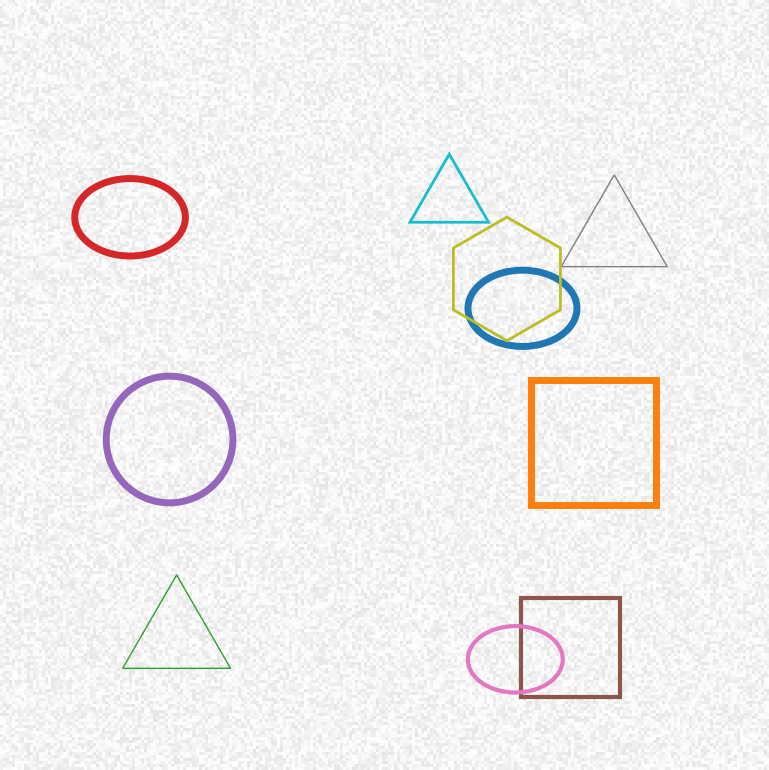[{"shape": "oval", "thickness": 2.5, "radius": 0.35, "center": [0.679, 0.6]}, {"shape": "square", "thickness": 2.5, "radius": 0.4, "center": [0.771, 0.426]}, {"shape": "triangle", "thickness": 0.5, "radius": 0.4, "center": [0.229, 0.172]}, {"shape": "oval", "thickness": 2.5, "radius": 0.36, "center": [0.169, 0.718]}, {"shape": "circle", "thickness": 2.5, "radius": 0.41, "center": [0.22, 0.429]}, {"shape": "square", "thickness": 1.5, "radius": 0.32, "center": [0.74, 0.159]}, {"shape": "oval", "thickness": 1.5, "radius": 0.31, "center": [0.669, 0.144]}, {"shape": "triangle", "thickness": 0.5, "radius": 0.4, "center": [0.798, 0.693]}, {"shape": "hexagon", "thickness": 1, "radius": 0.4, "center": [0.658, 0.638]}, {"shape": "triangle", "thickness": 1, "radius": 0.29, "center": [0.583, 0.741]}]